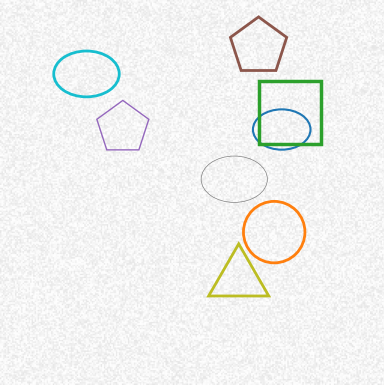[{"shape": "oval", "thickness": 1.5, "radius": 0.37, "center": [0.732, 0.664]}, {"shape": "circle", "thickness": 2, "radius": 0.4, "center": [0.712, 0.397]}, {"shape": "square", "thickness": 2.5, "radius": 0.41, "center": [0.753, 0.708]}, {"shape": "pentagon", "thickness": 1, "radius": 0.35, "center": [0.319, 0.668]}, {"shape": "pentagon", "thickness": 2, "radius": 0.38, "center": [0.672, 0.879]}, {"shape": "oval", "thickness": 0.5, "radius": 0.43, "center": [0.608, 0.534]}, {"shape": "triangle", "thickness": 2, "radius": 0.45, "center": [0.62, 0.276]}, {"shape": "oval", "thickness": 2, "radius": 0.43, "center": [0.225, 0.808]}]